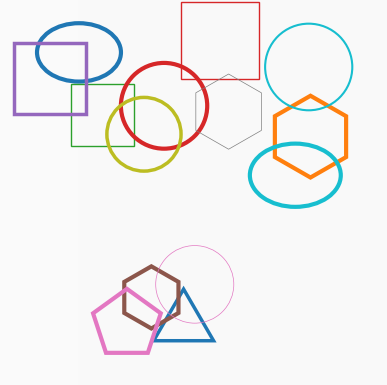[{"shape": "triangle", "thickness": 2.5, "radius": 0.45, "center": [0.474, 0.16]}, {"shape": "oval", "thickness": 3, "radius": 0.54, "center": [0.204, 0.864]}, {"shape": "hexagon", "thickness": 3, "radius": 0.53, "center": [0.801, 0.645]}, {"shape": "square", "thickness": 1, "radius": 0.4, "center": [0.264, 0.702]}, {"shape": "square", "thickness": 1, "radius": 0.5, "center": [0.569, 0.896]}, {"shape": "circle", "thickness": 3, "radius": 0.56, "center": [0.423, 0.725]}, {"shape": "square", "thickness": 2.5, "radius": 0.46, "center": [0.129, 0.795]}, {"shape": "hexagon", "thickness": 3, "radius": 0.4, "center": [0.391, 0.227]}, {"shape": "pentagon", "thickness": 3, "radius": 0.46, "center": [0.328, 0.158]}, {"shape": "circle", "thickness": 0.5, "radius": 0.5, "center": [0.503, 0.261]}, {"shape": "hexagon", "thickness": 0.5, "radius": 0.49, "center": [0.59, 0.71]}, {"shape": "circle", "thickness": 2.5, "radius": 0.48, "center": [0.372, 0.651]}, {"shape": "circle", "thickness": 1.5, "radius": 0.56, "center": [0.797, 0.826]}, {"shape": "oval", "thickness": 3, "radius": 0.59, "center": [0.762, 0.545]}]